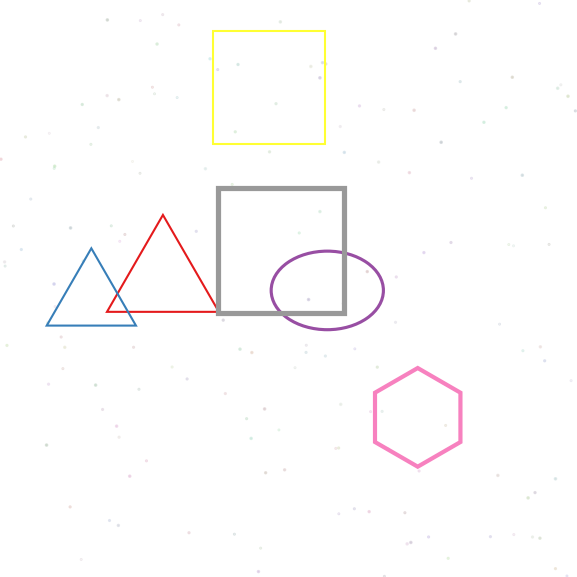[{"shape": "triangle", "thickness": 1, "radius": 0.56, "center": [0.282, 0.515]}, {"shape": "triangle", "thickness": 1, "radius": 0.45, "center": [0.158, 0.48]}, {"shape": "oval", "thickness": 1.5, "radius": 0.49, "center": [0.567, 0.496]}, {"shape": "square", "thickness": 1, "radius": 0.49, "center": [0.465, 0.848]}, {"shape": "hexagon", "thickness": 2, "radius": 0.43, "center": [0.723, 0.276]}, {"shape": "square", "thickness": 2.5, "radius": 0.54, "center": [0.487, 0.565]}]